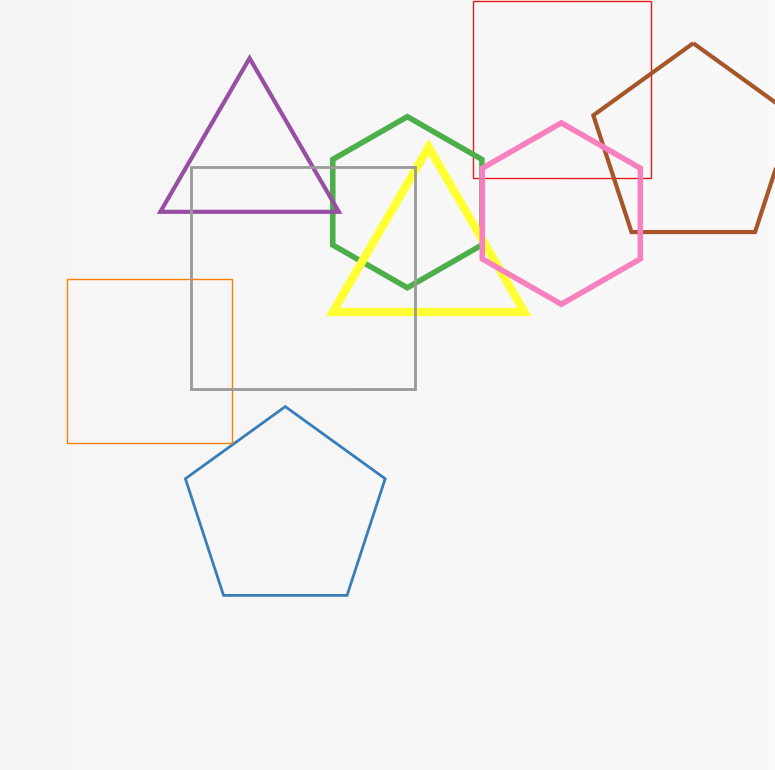[{"shape": "square", "thickness": 0.5, "radius": 0.57, "center": [0.725, 0.884]}, {"shape": "pentagon", "thickness": 1, "radius": 0.68, "center": [0.368, 0.336]}, {"shape": "hexagon", "thickness": 2, "radius": 0.56, "center": [0.526, 0.737]}, {"shape": "triangle", "thickness": 1.5, "radius": 0.66, "center": [0.322, 0.791]}, {"shape": "square", "thickness": 0.5, "radius": 0.53, "center": [0.192, 0.531]}, {"shape": "triangle", "thickness": 3, "radius": 0.71, "center": [0.553, 0.666]}, {"shape": "pentagon", "thickness": 1.5, "radius": 0.68, "center": [0.895, 0.808]}, {"shape": "hexagon", "thickness": 2, "radius": 0.59, "center": [0.724, 0.723]}, {"shape": "square", "thickness": 1, "radius": 0.72, "center": [0.391, 0.639]}]